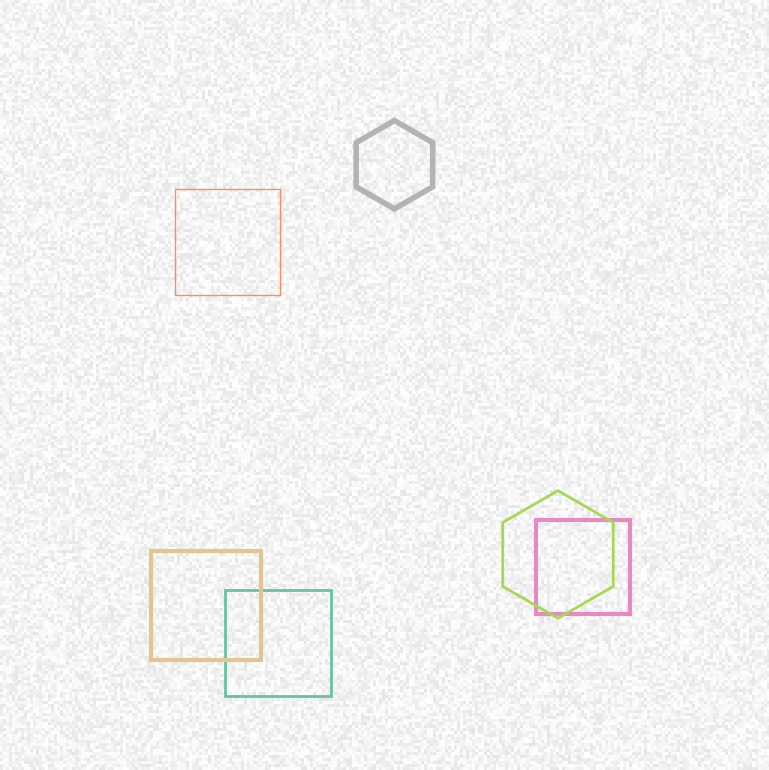[{"shape": "square", "thickness": 1, "radius": 0.34, "center": [0.361, 0.165]}, {"shape": "square", "thickness": 0.5, "radius": 0.34, "center": [0.295, 0.685]}, {"shape": "square", "thickness": 1.5, "radius": 0.31, "center": [0.758, 0.263]}, {"shape": "hexagon", "thickness": 1, "radius": 0.41, "center": [0.725, 0.28]}, {"shape": "square", "thickness": 1.5, "radius": 0.35, "center": [0.268, 0.214]}, {"shape": "hexagon", "thickness": 2, "radius": 0.29, "center": [0.512, 0.786]}]